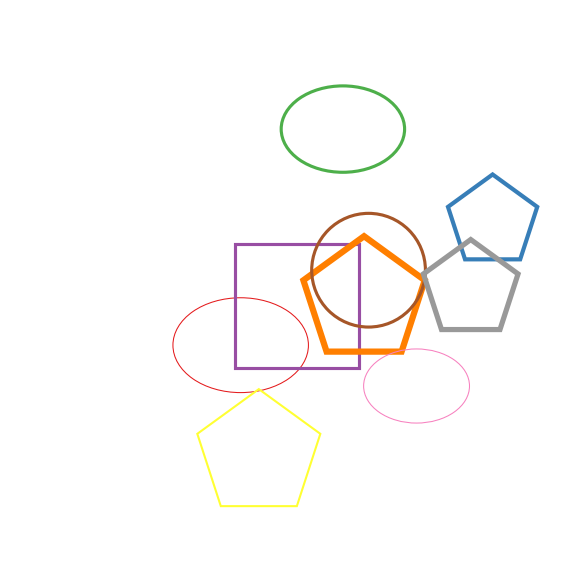[{"shape": "oval", "thickness": 0.5, "radius": 0.59, "center": [0.417, 0.401]}, {"shape": "pentagon", "thickness": 2, "radius": 0.41, "center": [0.853, 0.616]}, {"shape": "oval", "thickness": 1.5, "radius": 0.53, "center": [0.594, 0.776]}, {"shape": "square", "thickness": 1.5, "radius": 0.54, "center": [0.515, 0.469]}, {"shape": "pentagon", "thickness": 3, "radius": 0.55, "center": [0.63, 0.48]}, {"shape": "pentagon", "thickness": 1, "radius": 0.56, "center": [0.448, 0.213]}, {"shape": "circle", "thickness": 1.5, "radius": 0.49, "center": [0.638, 0.531]}, {"shape": "oval", "thickness": 0.5, "radius": 0.46, "center": [0.721, 0.331]}, {"shape": "pentagon", "thickness": 2.5, "radius": 0.43, "center": [0.815, 0.498]}]